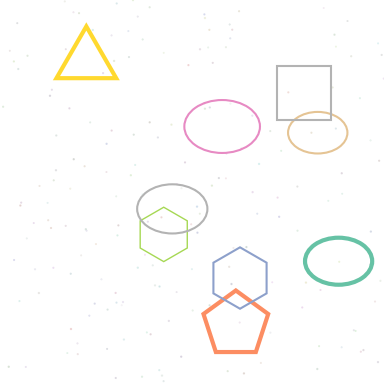[{"shape": "oval", "thickness": 3, "radius": 0.44, "center": [0.88, 0.322]}, {"shape": "pentagon", "thickness": 3, "radius": 0.44, "center": [0.613, 0.157]}, {"shape": "hexagon", "thickness": 1.5, "radius": 0.4, "center": [0.623, 0.278]}, {"shape": "oval", "thickness": 1.5, "radius": 0.49, "center": [0.577, 0.671]}, {"shape": "hexagon", "thickness": 1, "radius": 0.35, "center": [0.425, 0.391]}, {"shape": "triangle", "thickness": 3, "radius": 0.45, "center": [0.224, 0.842]}, {"shape": "oval", "thickness": 1.5, "radius": 0.39, "center": [0.825, 0.655]}, {"shape": "oval", "thickness": 1.5, "radius": 0.46, "center": [0.447, 0.457]}, {"shape": "square", "thickness": 1.5, "radius": 0.35, "center": [0.789, 0.758]}]